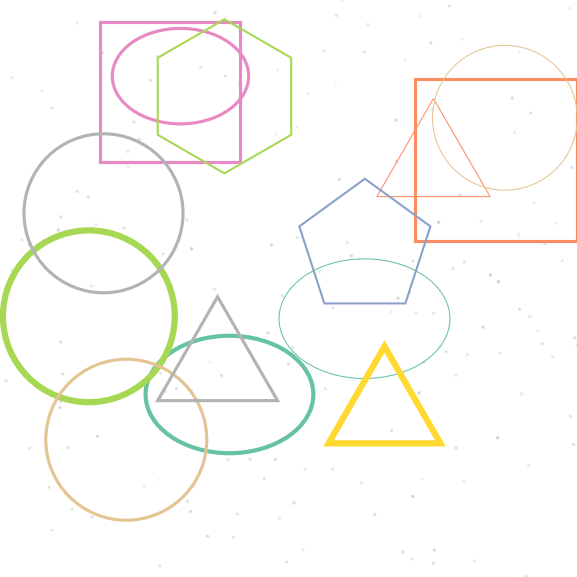[{"shape": "oval", "thickness": 0.5, "radius": 0.74, "center": [0.631, 0.447]}, {"shape": "oval", "thickness": 2, "radius": 0.73, "center": [0.397, 0.316]}, {"shape": "triangle", "thickness": 0.5, "radius": 0.57, "center": [0.751, 0.715]}, {"shape": "square", "thickness": 1.5, "radius": 0.7, "center": [0.859, 0.722]}, {"shape": "pentagon", "thickness": 1, "radius": 0.6, "center": [0.632, 0.57]}, {"shape": "oval", "thickness": 1.5, "radius": 0.59, "center": [0.313, 0.867]}, {"shape": "square", "thickness": 1.5, "radius": 0.61, "center": [0.294, 0.84]}, {"shape": "hexagon", "thickness": 1, "radius": 0.67, "center": [0.389, 0.832]}, {"shape": "circle", "thickness": 3, "radius": 0.74, "center": [0.154, 0.451]}, {"shape": "triangle", "thickness": 3, "radius": 0.56, "center": [0.666, 0.287]}, {"shape": "circle", "thickness": 0.5, "radius": 0.63, "center": [0.874, 0.795]}, {"shape": "circle", "thickness": 1.5, "radius": 0.7, "center": [0.219, 0.238]}, {"shape": "triangle", "thickness": 1.5, "radius": 0.6, "center": [0.377, 0.365]}, {"shape": "circle", "thickness": 1.5, "radius": 0.69, "center": [0.179, 0.63]}]